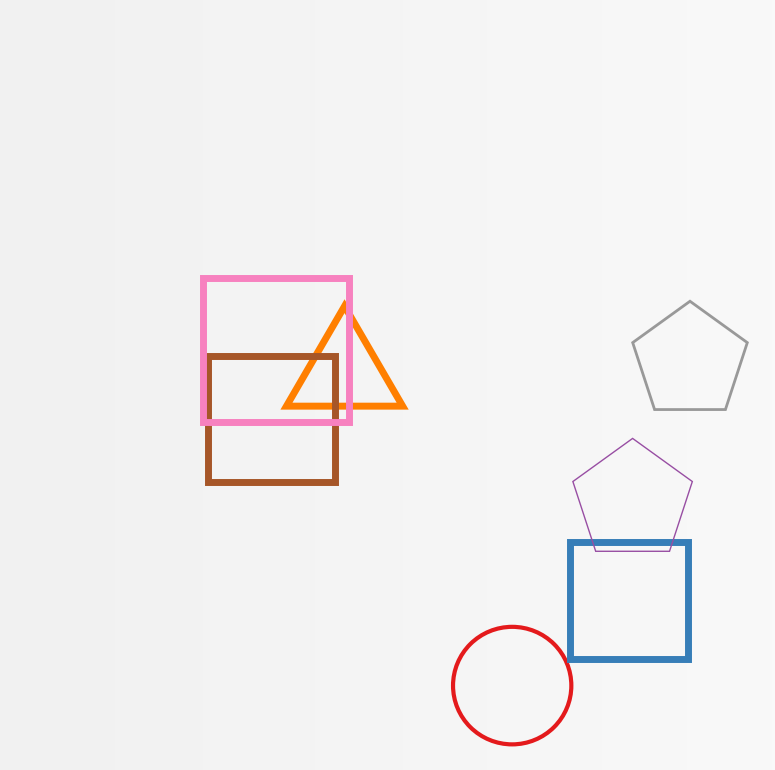[{"shape": "circle", "thickness": 1.5, "radius": 0.38, "center": [0.661, 0.11]}, {"shape": "square", "thickness": 2.5, "radius": 0.38, "center": [0.811, 0.22]}, {"shape": "pentagon", "thickness": 0.5, "radius": 0.41, "center": [0.816, 0.35]}, {"shape": "triangle", "thickness": 2.5, "radius": 0.43, "center": [0.445, 0.516]}, {"shape": "square", "thickness": 2.5, "radius": 0.41, "center": [0.35, 0.456]}, {"shape": "square", "thickness": 2.5, "radius": 0.47, "center": [0.356, 0.545]}, {"shape": "pentagon", "thickness": 1, "radius": 0.39, "center": [0.89, 0.531]}]